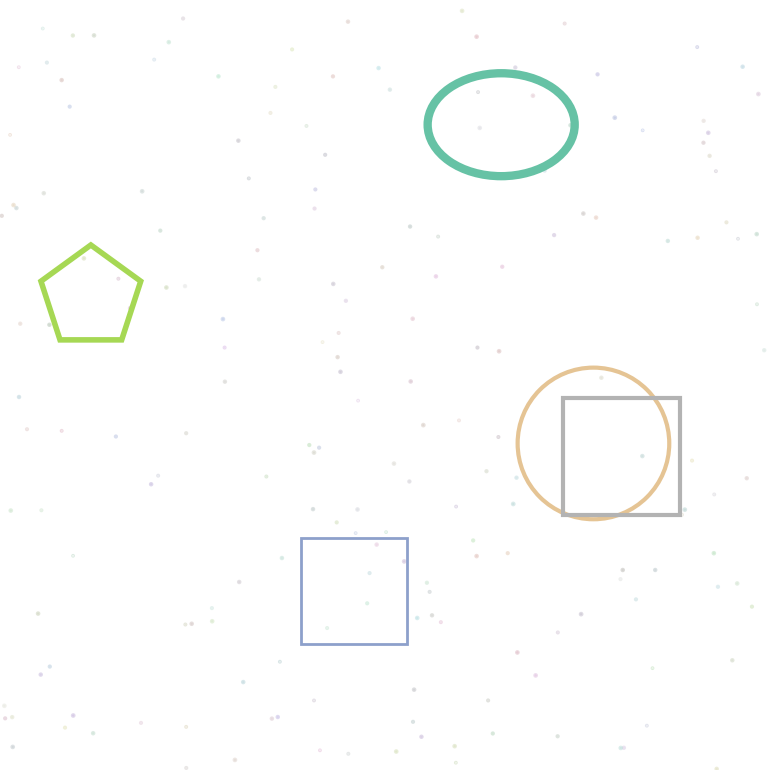[{"shape": "oval", "thickness": 3, "radius": 0.48, "center": [0.651, 0.838]}, {"shape": "square", "thickness": 1, "radius": 0.34, "center": [0.46, 0.233]}, {"shape": "pentagon", "thickness": 2, "radius": 0.34, "center": [0.118, 0.614]}, {"shape": "circle", "thickness": 1.5, "radius": 0.49, "center": [0.771, 0.424]}, {"shape": "square", "thickness": 1.5, "radius": 0.38, "center": [0.807, 0.407]}]